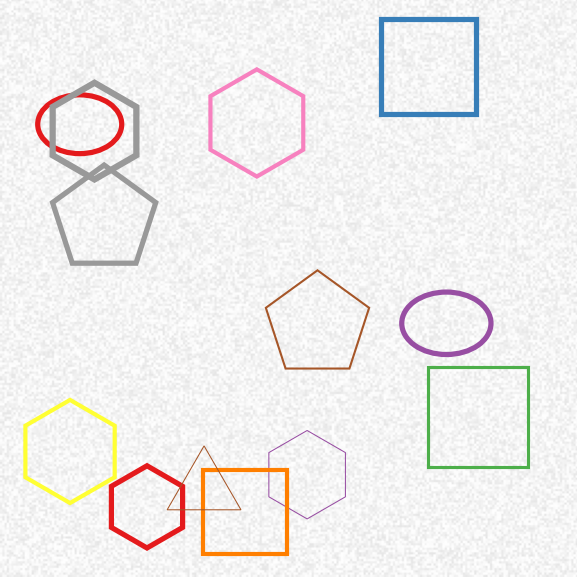[{"shape": "oval", "thickness": 2.5, "radius": 0.36, "center": [0.138, 0.784]}, {"shape": "hexagon", "thickness": 2.5, "radius": 0.36, "center": [0.255, 0.121]}, {"shape": "square", "thickness": 2.5, "radius": 0.41, "center": [0.742, 0.883]}, {"shape": "square", "thickness": 1.5, "radius": 0.43, "center": [0.828, 0.277]}, {"shape": "hexagon", "thickness": 0.5, "radius": 0.38, "center": [0.532, 0.177]}, {"shape": "oval", "thickness": 2.5, "radius": 0.39, "center": [0.773, 0.439]}, {"shape": "square", "thickness": 2, "radius": 0.37, "center": [0.424, 0.113]}, {"shape": "hexagon", "thickness": 2, "radius": 0.45, "center": [0.121, 0.217]}, {"shape": "pentagon", "thickness": 1, "radius": 0.47, "center": [0.55, 0.437]}, {"shape": "triangle", "thickness": 0.5, "radius": 0.37, "center": [0.353, 0.153]}, {"shape": "hexagon", "thickness": 2, "radius": 0.46, "center": [0.445, 0.786]}, {"shape": "pentagon", "thickness": 2.5, "radius": 0.47, "center": [0.18, 0.619]}, {"shape": "hexagon", "thickness": 3, "radius": 0.42, "center": [0.164, 0.772]}]